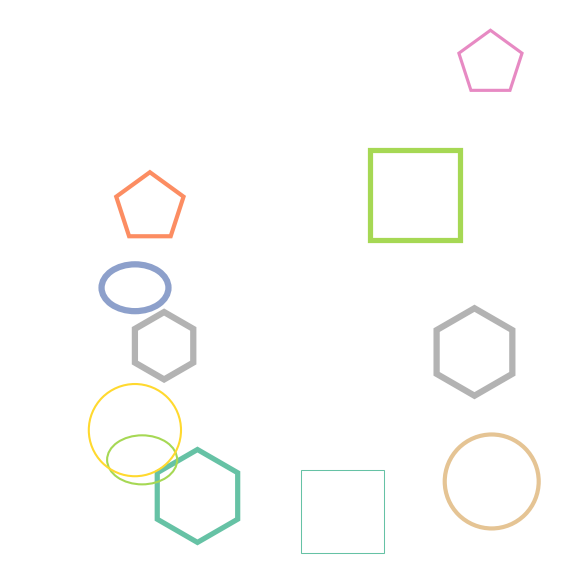[{"shape": "square", "thickness": 0.5, "radius": 0.36, "center": [0.593, 0.114]}, {"shape": "hexagon", "thickness": 2.5, "radius": 0.4, "center": [0.342, 0.14]}, {"shape": "pentagon", "thickness": 2, "radius": 0.31, "center": [0.26, 0.64]}, {"shape": "oval", "thickness": 3, "radius": 0.29, "center": [0.234, 0.501]}, {"shape": "pentagon", "thickness": 1.5, "radius": 0.29, "center": [0.849, 0.889]}, {"shape": "square", "thickness": 2.5, "radius": 0.39, "center": [0.719, 0.662]}, {"shape": "oval", "thickness": 1, "radius": 0.3, "center": [0.246, 0.203]}, {"shape": "circle", "thickness": 1, "radius": 0.4, "center": [0.234, 0.254]}, {"shape": "circle", "thickness": 2, "radius": 0.41, "center": [0.851, 0.165]}, {"shape": "hexagon", "thickness": 3, "radius": 0.38, "center": [0.822, 0.39]}, {"shape": "hexagon", "thickness": 3, "radius": 0.29, "center": [0.284, 0.4]}]